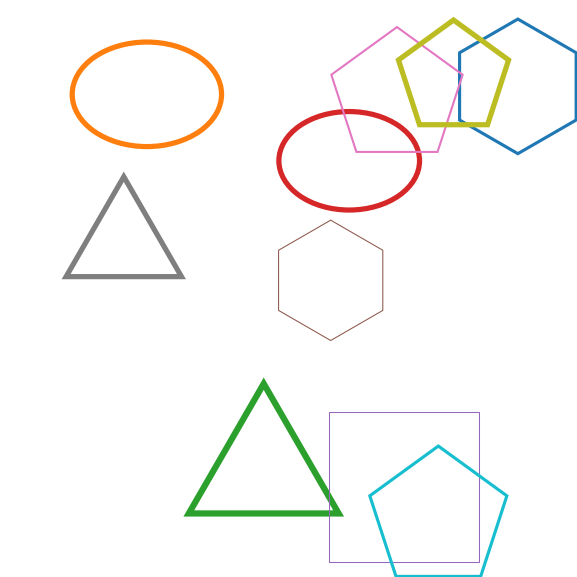[{"shape": "hexagon", "thickness": 1.5, "radius": 0.58, "center": [0.897, 0.85]}, {"shape": "oval", "thickness": 2.5, "radius": 0.65, "center": [0.254, 0.836]}, {"shape": "triangle", "thickness": 3, "radius": 0.75, "center": [0.457, 0.185]}, {"shape": "oval", "thickness": 2.5, "radius": 0.61, "center": [0.605, 0.721]}, {"shape": "square", "thickness": 0.5, "radius": 0.65, "center": [0.699, 0.156]}, {"shape": "hexagon", "thickness": 0.5, "radius": 0.52, "center": [0.573, 0.514]}, {"shape": "pentagon", "thickness": 1, "radius": 0.6, "center": [0.687, 0.833]}, {"shape": "triangle", "thickness": 2.5, "radius": 0.58, "center": [0.214, 0.578]}, {"shape": "pentagon", "thickness": 2.5, "radius": 0.5, "center": [0.785, 0.864]}, {"shape": "pentagon", "thickness": 1.5, "radius": 0.62, "center": [0.759, 0.102]}]